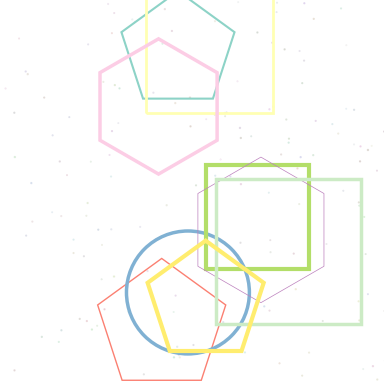[{"shape": "pentagon", "thickness": 1.5, "radius": 0.77, "center": [0.462, 0.869]}, {"shape": "square", "thickness": 2, "radius": 0.82, "center": [0.544, 0.872]}, {"shape": "pentagon", "thickness": 1, "radius": 0.87, "center": [0.42, 0.154]}, {"shape": "circle", "thickness": 2.5, "radius": 0.8, "center": [0.488, 0.24]}, {"shape": "square", "thickness": 3, "radius": 0.67, "center": [0.669, 0.437]}, {"shape": "hexagon", "thickness": 2.5, "radius": 0.88, "center": [0.412, 0.723]}, {"shape": "hexagon", "thickness": 0.5, "radius": 0.95, "center": [0.678, 0.403]}, {"shape": "square", "thickness": 2.5, "radius": 0.94, "center": [0.75, 0.348]}, {"shape": "pentagon", "thickness": 3, "radius": 0.79, "center": [0.534, 0.216]}]